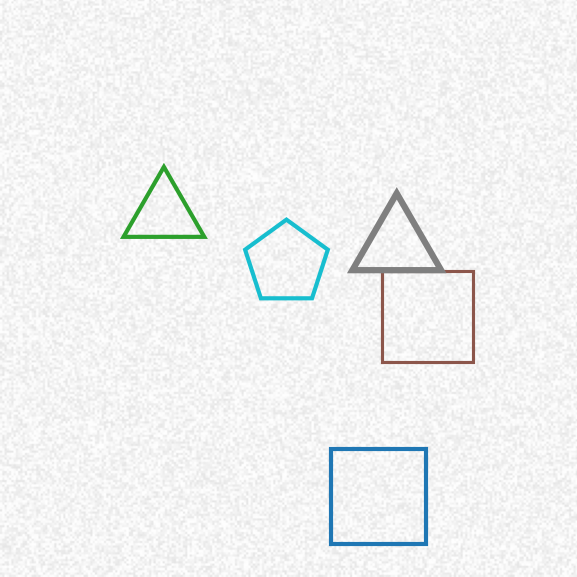[{"shape": "square", "thickness": 2, "radius": 0.41, "center": [0.656, 0.139]}, {"shape": "triangle", "thickness": 2, "radius": 0.4, "center": [0.284, 0.629]}, {"shape": "square", "thickness": 1.5, "radius": 0.39, "center": [0.74, 0.452]}, {"shape": "triangle", "thickness": 3, "radius": 0.44, "center": [0.687, 0.576]}, {"shape": "pentagon", "thickness": 2, "radius": 0.38, "center": [0.496, 0.544]}]